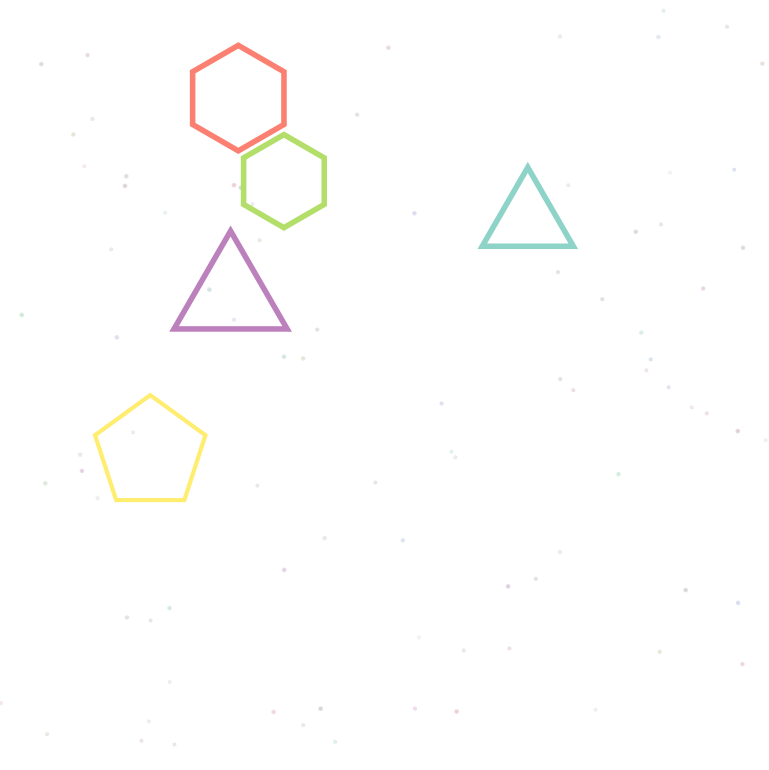[{"shape": "triangle", "thickness": 2, "radius": 0.34, "center": [0.685, 0.714]}, {"shape": "hexagon", "thickness": 2, "radius": 0.34, "center": [0.309, 0.873]}, {"shape": "hexagon", "thickness": 2, "radius": 0.3, "center": [0.369, 0.765]}, {"shape": "triangle", "thickness": 2, "radius": 0.42, "center": [0.299, 0.615]}, {"shape": "pentagon", "thickness": 1.5, "radius": 0.38, "center": [0.195, 0.412]}]